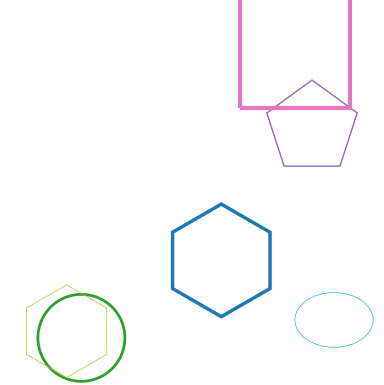[{"shape": "hexagon", "thickness": 2.5, "radius": 0.73, "center": [0.575, 0.324]}, {"shape": "circle", "thickness": 2, "radius": 0.56, "center": [0.211, 0.122]}, {"shape": "pentagon", "thickness": 1, "radius": 0.62, "center": [0.81, 0.668]}, {"shape": "square", "thickness": 3, "radius": 0.71, "center": [0.767, 0.862]}, {"shape": "hexagon", "thickness": 0.5, "radius": 0.6, "center": [0.173, 0.14]}, {"shape": "oval", "thickness": 0.5, "radius": 0.51, "center": [0.868, 0.169]}]